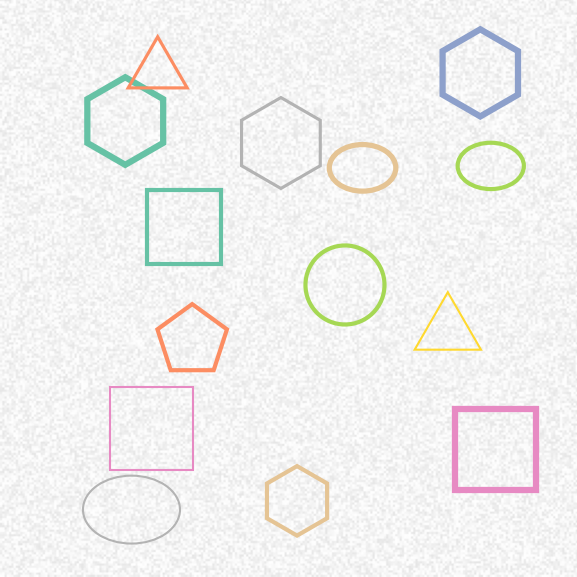[{"shape": "hexagon", "thickness": 3, "radius": 0.38, "center": [0.217, 0.79]}, {"shape": "square", "thickness": 2, "radius": 0.32, "center": [0.318, 0.606]}, {"shape": "pentagon", "thickness": 2, "radius": 0.32, "center": [0.333, 0.409]}, {"shape": "triangle", "thickness": 1.5, "radius": 0.29, "center": [0.273, 0.876]}, {"shape": "hexagon", "thickness": 3, "radius": 0.38, "center": [0.832, 0.873]}, {"shape": "square", "thickness": 1, "radius": 0.36, "center": [0.262, 0.258]}, {"shape": "square", "thickness": 3, "radius": 0.35, "center": [0.858, 0.221]}, {"shape": "circle", "thickness": 2, "radius": 0.34, "center": [0.597, 0.506]}, {"shape": "oval", "thickness": 2, "radius": 0.29, "center": [0.85, 0.712]}, {"shape": "triangle", "thickness": 1, "radius": 0.33, "center": [0.775, 0.427]}, {"shape": "oval", "thickness": 2.5, "radius": 0.29, "center": [0.628, 0.708]}, {"shape": "hexagon", "thickness": 2, "radius": 0.3, "center": [0.514, 0.132]}, {"shape": "hexagon", "thickness": 1.5, "radius": 0.39, "center": [0.486, 0.752]}, {"shape": "oval", "thickness": 1, "radius": 0.42, "center": [0.228, 0.117]}]